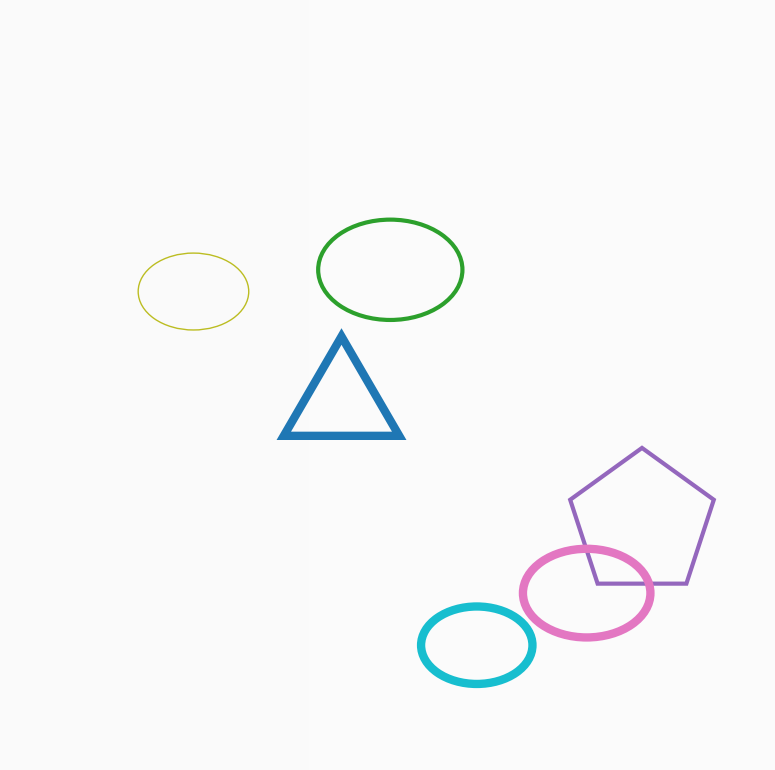[{"shape": "triangle", "thickness": 3, "radius": 0.43, "center": [0.441, 0.477]}, {"shape": "oval", "thickness": 1.5, "radius": 0.47, "center": [0.504, 0.65]}, {"shape": "pentagon", "thickness": 1.5, "radius": 0.49, "center": [0.828, 0.321]}, {"shape": "oval", "thickness": 3, "radius": 0.41, "center": [0.757, 0.23]}, {"shape": "oval", "thickness": 0.5, "radius": 0.36, "center": [0.25, 0.621]}, {"shape": "oval", "thickness": 3, "radius": 0.36, "center": [0.615, 0.162]}]